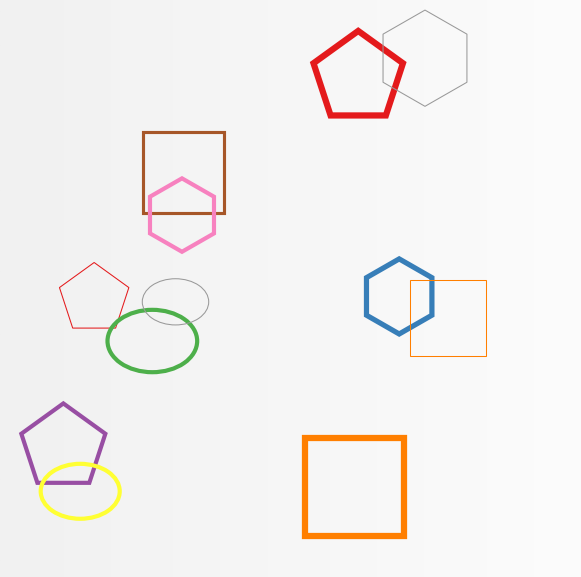[{"shape": "pentagon", "thickness": 3, "radius": 0.4, "center": [0.616, 0.865]}, {"shape": "pentagon", "thickness": 0.5, "radius": 0.31, "center": [0.162, 0.482]}, {"shape": "hexagon", "thickness": 2.5, "radius": 0.32, "center": [0.687, 0.486]}, {"shape": "oval", "thickness": 2, "radius": 0.39, "center": [0.262, 0.409]}, {"shape": "pentagon", "thickness": 2, "radius": 0.38, "center": [0.109, 0.225]}, {"shape": "square", "thickness": 3, "radius": 0.42, "center": [0.61, 0.156]}, {"shape": "square", "thickness": 0.5, "radius": 0.33, "center": [0.77, 0.448]}, {"shape": "oval", "thickness": 2, "radius": 0.34, "center": [0.138, 0.148]}, {"shape": "square", "thickness": 1.5, "radius": 0.35, "center": [0.316, 0.701]}, {"shape": "hexagon", "thickness": 2, "radius": 0.32, "center": [0.313, 0.627]}, {"shape": "hexagon", "thickness": 0.5, "radius": 0.42, "center": [0.731, 0.898]}, {"shape": "oval", "thickness": 0.5, "radius": 0.29, "center": [0.302, 0.476]}]